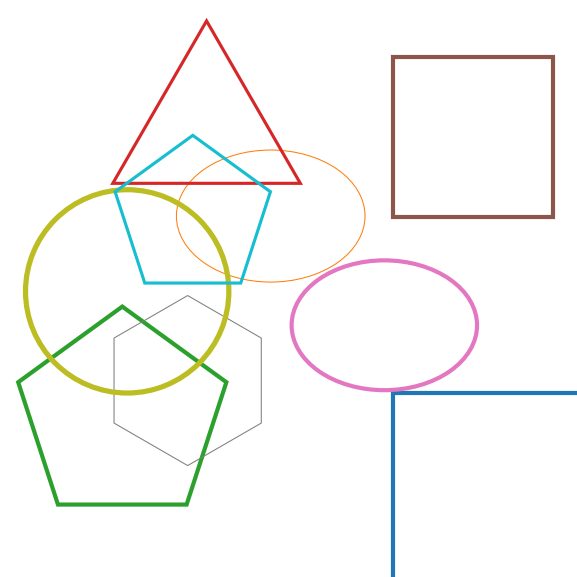[{"shape": "square", "thickness": 2, "radius": 0.94, "center": [0.868, 0.132]}, {"shape": "oval", "thickness": 0.5, "radius": 0.82, "center": [0.469, 0.625]}, {"shape": "pentagon", "thickness": 2, "radius": 0.95, "center": [0.212, 0.279]}, {"shape": "triangle", "thickness": 1.5, "radius": 0.94, "center": [0.358, 0.775]}, {"shape": "square", "thickness": 2, "radius": 0.69, "center": [0.819, 0.761]}, {"shape": "oval", "thickness": 2, "radius": 0.8, "center": [0.666, 0.436]}, {"shape": "hexagon", "thickness": 0.5, "radius": 0.74, "center": [0.325, 0.34]}, {"shape": "circle", "thickness": 2.5, "radius": 0.88, "center": [0.22, 0.495]}, {"shape": "pentagon", "thickness": 1.5, "radius": 0.71, "center": [0.334, 0.623]}]